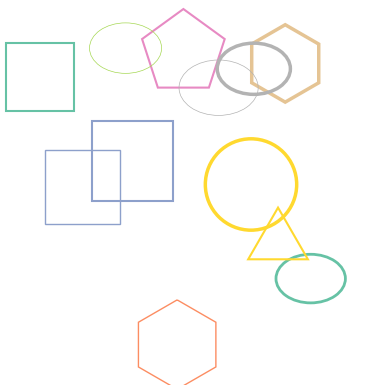[{"shape": "oval", "thickness": 2, "radius": 0.45, "center": [0.807, 0.276]}, {"shape": "square", "thickness": 1.5, "radius": 0.44, "center": [0.103, 0.8]}, {"shape": "hexagon", "thickness": 1, "radius": 0.58, "center": [0.46, 0.105]}, {"shape": "square", "thickness": 1.5, "radius": 0.52, "center": [0.344, 0.582]}, {"shape": "square", "thickness": 1, "radius": 0.48, "center": [0.215, 0.514]}, {"shape": "pentagon", "thickness": 1.5, "radius": 0.56, "center": [0.476, 0.864]}, {"shape": "oval", "thickness": 0.5, "radius": 0.47, "center": [0.326, 0.875]}, {"shape": "triangle", "thickness": 1.5, "radius": 0.45, "center": [0.722, 0.371]}, {"shape": "circle", "thickness": 2.5, "radius": 0.59, "center": [0.652, 0.521]}, {"shape": "hexagon", "thickness": 2.5, "radius": 0.5, "center": [0.741, 0.835]}, {"shape": "oval", "thickness": 0.5, "radius": 0.51, "center": [0.568, 0.772]}, {"shape": "oval", "thickness": 2.5, "radius": 0.47, "center": [0.659, 0.821]}]